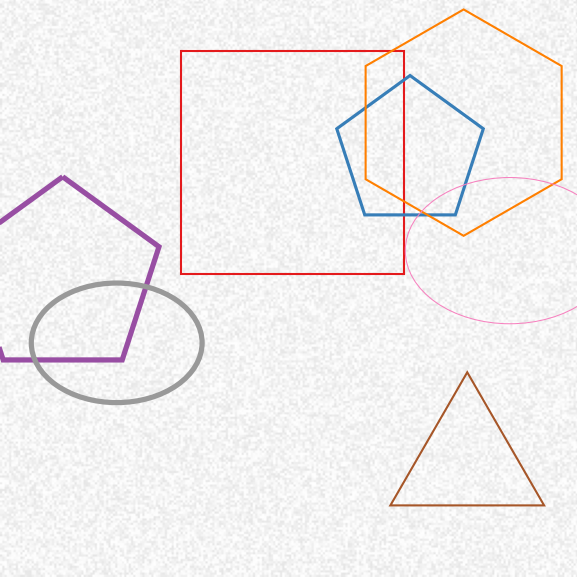[{"shape": "square", "thickness": 1, "radius": 0.97, "center": [0.506, 0.717]}, {"shape": "pentagon", "thickness": 1.5, "radius": 0.67, "center": [0.71, 0.735]}, {"shape": "pentagon", "thickness": 2.5, "radius": 0.88, "center": [0.109, 0.518]}, {"shape": "hexagon", "thickness": 1, "radius": 0.98, "center": [0.803, 0.787]}, {"shape": "triangle", "thickness": 1, "radius": 0.77, "center": [0.809, 0.201]}, {"shape": "oval", "thickness": 0.5, "radius": 0.9, "center": [0.883, 0.565]}, {"shape": "oval", "thickness": 2.5, "radius": 0.74, "center": [0.202, 0.405]}]